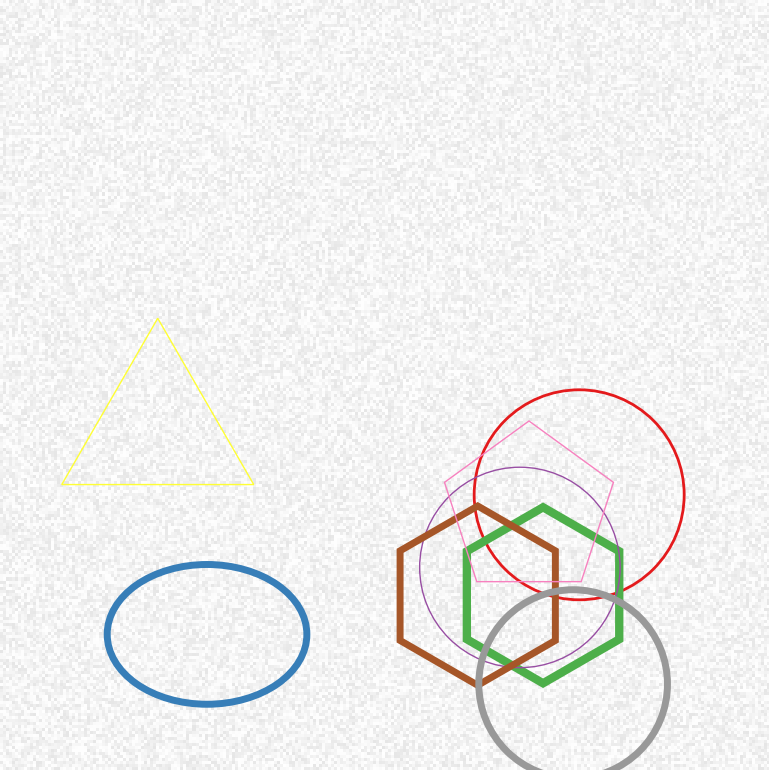[{"shape": "circle", "thickness": 1, "radius": 0.68, "center": [0.752, 0.357]}, {"shape": "oval", "thickness": 2.5, "radius": 0.65, "center": [0.269, 0.176]}, {"shape": "hexagon", "thickness": 3, "radius": 0.57, "center": [0.705, 0.227]}, {"shape": "circle", "thickness": 0.5, "radius": 0.65, "center": [0.675, 0.263]}, {"shape": "triangle", "thickness": 0.5, "radius": 0.72, "center": [0.205, 0.443]}, {"shape": "hexagon", "thickness": 2.5, "radius": 0.58, "center": [0.62, 0.226]}, {"shape": "pentagon", "thickness": 0.5, "radius": 0.58, "center": [0.687, 0.338]}, {"shape": "circle", "thickness": 2.5, "radius": 0.61, "center": [0.744, 0.112]}]